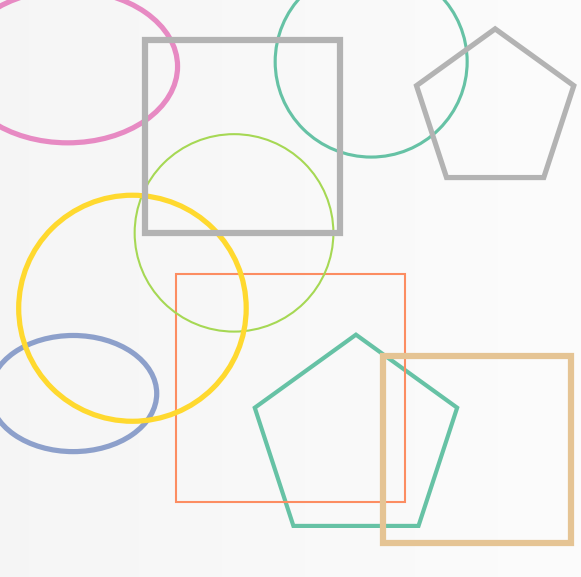[{"shape": "pentagon", "thickness": 2, "radius": 0.92, "center": [0.612, 0.237]}, {"shape": "circle", "thickness": 1.5, "radius": 0.83, "center": [0.639, 0.892]}, {"shape": "square", "thickness": 1, "radius": 0.99, "center": [0.499, 0.328]}, {"shape": "oval", "thickness": 2.5, "radius": 0.72, "center": [0.126, 0.318]}, {"shape": "oval", "thickness": 2.5, "radius": 0.95, "center": [0.116, 0.884]}, {"shape": "circle", "thickness": 1, "radius": 0.85, "center": [0.403, 0.596]}, {"shape": "circle", "thickness": 2.5, "radius": 0.98, "center": [0.228, 0.465]}, {"shape": "square", "thickness": 3, "radius": 0.81, "center": [0.821, 0.22]}, {"shape": "square", "thickness": 3, "radius": 0.84, "center": [0.417, 0.763]}, {"shape": "pentagon", "thickness": 2.5, "radius": 0.71, "center": [0.852, 0.807]}]